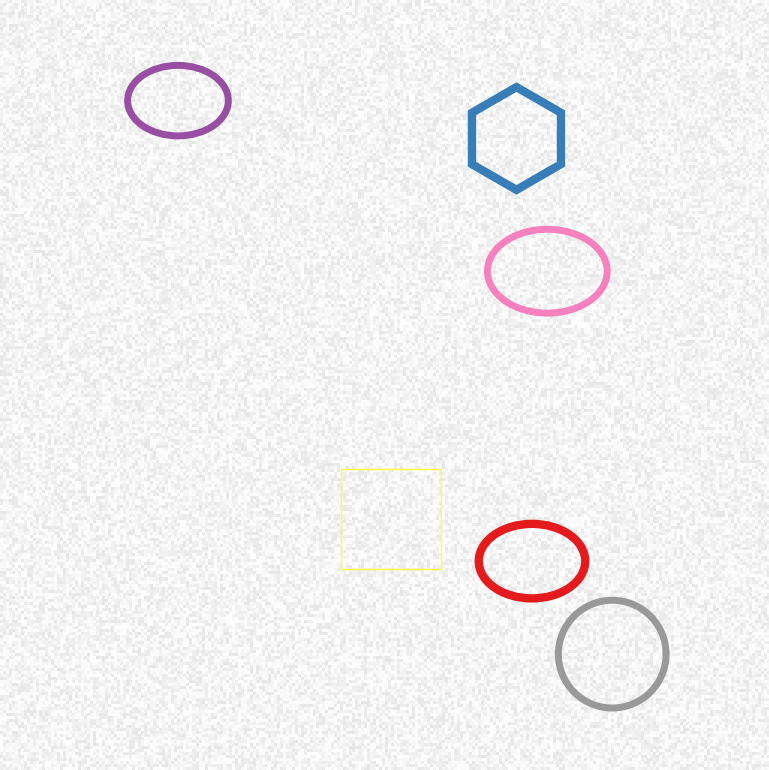[{"shape": "oval", "thickness": 3, "radius": 0.35, "center": [0.691, 0.271]}, {"shape": "hexagon", "thickness": 3, "radius": 0.33, "center": [0.671, 0.82]}, {"shape": "oval", "thickness": 2.5, "radius": 0.33, "center": [0.231, 0.869]}, {"shape": "square", "thickness": 0.5, "radius": 0.32, "center": [0.507, 0.326]}, {"shape": "oval", "thickness": 2.5, "radius": 0.39, "center": [0.711, 0.648]}, {"shape": "circle", "thickness": 2.5, "radius": 0.35, "center": [0.795, 0.15]}]